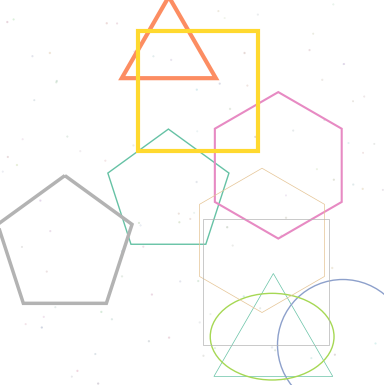[{"shape": "pentagon", "thickness": 1, "radius": 0.83, "center": [0.437, 0.499]}, {"shape": "triangle", "thickness": 0.5, "radius": 0.89, "center": [0.71, 0.111]}, {"shape": "triangle", "thickness": 3, "radius": 0.71, "center": [0.438, 0.867]}, {"shape": "circle", "thickness": 1, "radius": 0.85, "center": [0.891, 0.104]}, {"shape": "hexagon", "thickness": 1.5, "radius": 0.95, "center": [0.723, 0.571]}, {"shape": "oval", "thickness": 1, "radius": 0.8, "center": [0.707, 0.126]}, {"shape": "square", "thickness": 3, "radius": 0.78, "center": [0.513, 0.763]}, {"shape": "hexagon", "thickness": 0.5, "radius": 0.94, "center": [0.681, 0.376]}, {"shape": "square", "thickness": 0.5, "radius": 0.82, "center": [0.691, 0.267]}, {"shape": "pentagon", "thickness": 2.5, "radius": 0.92, "center": [0.168, 0.361]}]